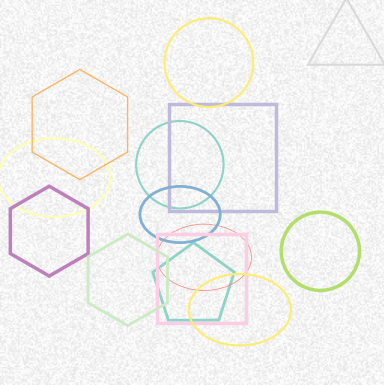[{"shape": "pentagon", "thickness": 2, "radius": 0.56, "center": [0.503, 0.259]}, {"shape": "circle", "thickness": 1.5, "radius": 0.57, "center": [0.467, 0.572]}, {"shape": "oval", "thickness": 1.5, "radius": 0.73, "center": [0.141, 0.539]}, {"shape": "square", "thickness": 2.5, "radius": 0.69, "center": [0.578, 0.591]}, {"shape": "oval", "thickness": 0.5, "radius": 0.62, "center": [0.53, 0.332]}, {"shape": "oval", "thickness": 2, "radius": 0.52, "center": [0.468, 0.443]}, {"shape": "hexagon", "thickness": 1, "radius": 0.72, "center": [0.207, 0.677]}, {"shape": "circle", "thickness": 2.5, "radius": 0.51, "center": [0.832, 0.347]}, {"shape": "square", "thickness": 2.5, "radius": 0.58, "center": [0.524, 0.277]}, {"shape": "triangle", "thickness": 1.5, "radius": 0.58, "center": [0.9, 0.89]}, {"shape": "hexagon", "thickness": 2.5, "radius": 0.58, "center": [0.128, 0.4]}, {"shape": "hexagon", "thickness": 2, "radius": 0.6, "center": [0.332, 0.273]}, {"shape": "oval", "thickness": 1.5, "radius": 0.66, "center": [0.623, 0.195]}, {"shape": "circle", "thickness": 1.5, "radius": 0.58, "center": [0.543, 0.837]}]